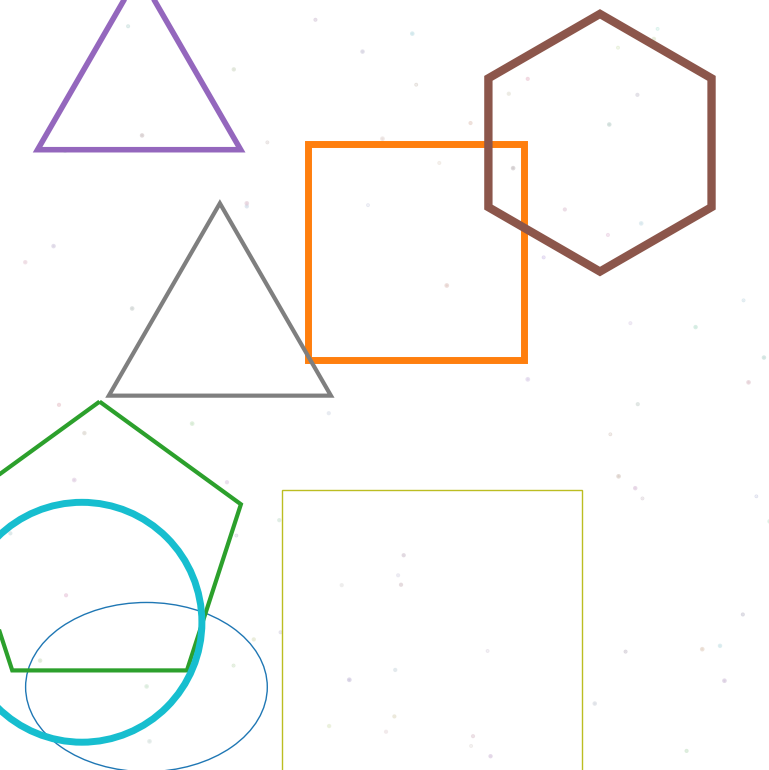[{"shape": "oval", "thickness": 0.5, "radius": 0.78, "center": [0.19, 0.108]}, {"shape": "square", "thickness": 2.5, "radius": 0.7, "center": [0.541, 0.672]}, {"shape": "pentagon", "thickness": 1.5, "radius": 0.96, "center": [0.129, 0.285]}, {"shape": "triangle", "thickness": 2, "radius": 0.76, "center": [0.181, 0.882]}, {"shape": "hexagon", "thickness": 3, "radius": 0.84, "center": [0.779, 0.815]}, {"shape": "triangle", "thickness": 1.5, "radius": 0.83, "center": [0.286, 0.569]}, {"shape": "square", "thickness": 0.5, "radius": 0.97, "center": [0.561, 0.169]}, {"shape": "circle", "thickness": 2.5, "radius": 0.78, "center": [0.106, 0.192]}]